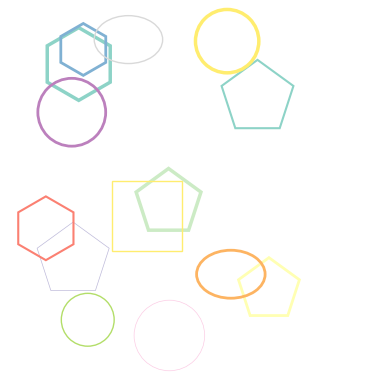[{"shape": "hexagon", "thickness": 2.5, "radius": 0.47, "center": [0.205, 0.834]}, {"shape": "pentagon", "thickness": 1.5, "radius": 0.49, "center": [0.669, 0.746]}, {"shape": "pentagon", "thickness": 2, "radius": 0.42, "center": [0.699, 0.248]}, {"shape": "pentagon", "thickness": 0.5, "radius": 0.49, "center": [0.19, 0.325]}, {"shape": "hexagon", "thickness": 1.5, "radius": 0.41, "center": [0.119, 0.407]}, {"shape": "hexagon", "thickness": 2, "radius": 0.34, "center": [0.216, 0.872]}, {"shape": "oval", "thickness": 2, "radius": 0.45, "center": [0.6, 0.288]}, {"shape": "circle", "thickness": 1, "radius": 0.34, "center": [0.228, 0.169]}, {"shape": "circle", "thickness": 0.5, "radius": 0.46, "center": [0.44, 0.129]}, {"shape": "oval", "thickness": 1, "radius": 0.44, "center": [0.334, 0.897]}, {"shape": "circle", "thickness": 2, "radius": 0.44, "center": [0.186, 0.708]}, {"shape": "pentagon", "thickness": 2.5, "radius": 0.44, "center": [0.438, 0.474]}, {"shape": "circle", "thickness": 2.5, "radius": 0.41, "center": [0.59, 0.893]}, {"shape": "square", "thickness": 1, "radius": 0.46, "center": [0.382, 0.439]}]